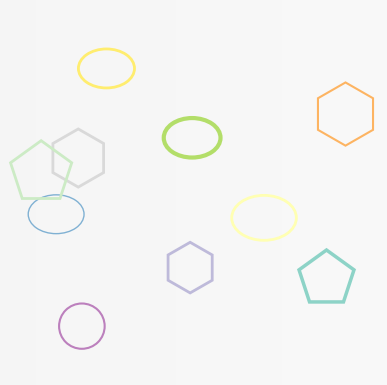[{"shape": "pentagon", "thickness": 2.5, "radius": 0.37, "center": [0.843, 0.276]}, {"shape": "oval", "thickness": 2, "radius": 0.42, "center": [0.681, 0.434]}, {"shape": "hexagon", "thickness": 2, "radius": 0.33, "center": [0.491, 0.305]}, {"shape": "oval", "thickness": 1, "radius": 0.36, "center": [0.145, 0.444]}, {"shape": "hexagon", "thickness": 1.5, "radius": 0.41, "center": [0.892, 0.704]}, {"shape": "oval", "thickness": 3, "radius": 0.37, "center": [0.496, 0.642]}, {"shape": "hexagon", "thickness": 2, "radius": 0.38, "center": [0.202, 0.59]}, {"shape": "circle", "thickness": 1.5, "radius": 0.29, "center": [0.211, 0.153]}, {"shape": "pentagon", "thickness": 2, "radius": 0.42, "center": [0.106, 0.552]}, {"shape": "oval", "thickness": 2, "radius": 0.36, "center": [0.275, 0.822]}]